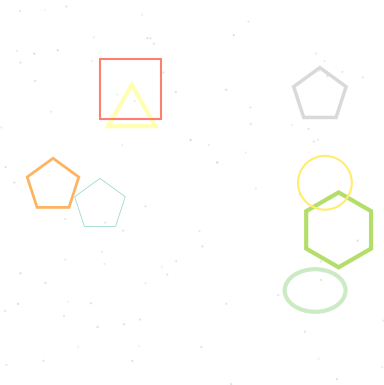[{"shape": "pentagon", "thickness": 0.5, "radius": 0.35, "center": [0.26, 0.468]}, {"shape": "triangle", "thickness": 3, "radius": 0.36, "center": [0.342, 0.708]}, {"shape": "square", "thickness": 1.5, "radius": 0.39, "center": [0.339, 0.77]}, {"shape": "pentagon", "thickness": 2, "radius": 0.35, "center": [0.138, 0.518]}, {"shape": "hexagon", "thickness": 3, "radius": 0.49, "center": [0.88, 0.403]}, {"shape": "pentagon", "thickness": 2.5, "radius": 0.36, "center": [0.831, 0.753]}, {"shape": "oval", "thickness": 3, "radius": 0.4, "center": [0.818, 0.245]}, {"shape": "circle", "thickness": 1.5, "radius": 0.35, "center": [0.844, 0.525]}]